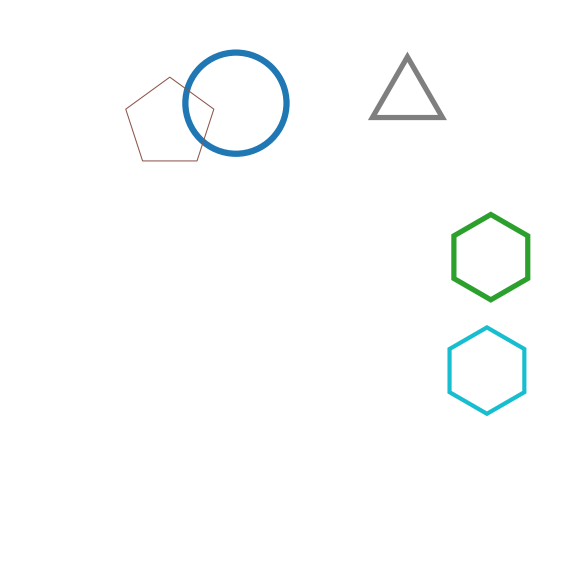[{"shape": "circle", "thickness": 3, "radius": 0.44, "center": [0.409, 0.82]}, {"shape": "hexagon", "thickness": 2.5, "radius": 0.37, "center": [0.85, 0.554]}, {"shape": "pentagon", "thickness": 0.5, "radius": 0.4, "center": [0.294, 0.785]}, {"shape": "triangle", "thickness": 2.5, "radius": 0.35, "center": [0.706, 0.831]}, {"shape": "hexagon", "thickness": 2, "radius": 0.37, "center": [0.843, 0.357]}]